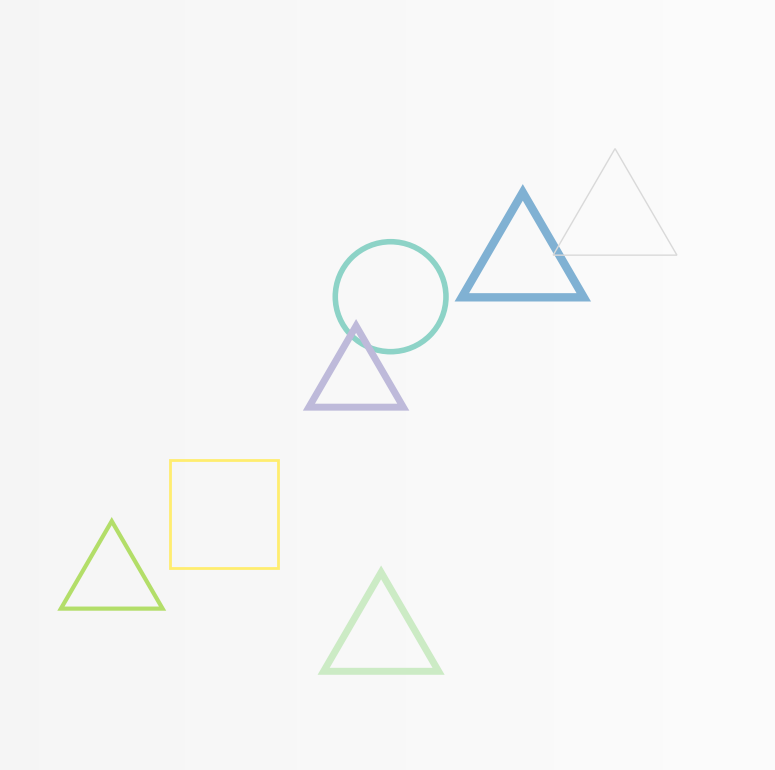[{"shape": "circle", "thickness": 2, "radius": 0.36, "center": [0.504, 0.615]}, {"shape": "triangle", "thickness": 2.5, "radius": 0.35, "center": [0.459, 0.506]}, {"shape": "triangle", "thickness": 3, "radius": 0.45, "center": [0.675, 0.659]}, {"shape": "triangle", "thickness": 1.5, "radius": 0.38, "center": [0.144, 0.247]}, {"shape": "triangle", "thickness": 0.5, "radius": 0.46, "center": [0.794, 0.715]}, {"shape": "triangle", "thickness": 2.5, "radius": 0.43, "center": [0.492, 0.171]}, {"shape": "square", "thickness": 1, "radius": 0.35, "center": [0.289, 0.332]}]